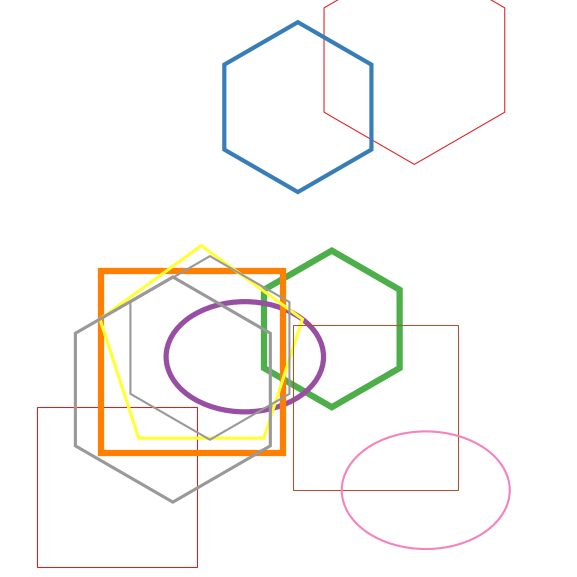[{"shape": "hexagon", "thickness": 0.5, "radius": 0.9, "center": [0.718, 0.895]}, {"shape": "square", "thickness": 0.5, "radius": 0.7, "center": [0.203, 0.156]}, {"shape": "hexagon", "thickness": 2, "radius": 0.74, "center": [0.516, 0.814]}, {"shape": "hexagon", "thickness": 3, "radius": 0.68, "center": [0.575, 0.43]}, {"shape": "oval", "thickness": 2.5, "radius": 0.68, "center": [0.424, 0.381]}, {"shape": "square", "thickness": 3, "radius": 0.79, "center": [0.333, 0.372]}, {"shape": "pentagon", "thickness": 1.5, "radius": 0.92, "center": [0.348, 0.39]}, {"shape": "square", "thickness": 0.5, "radius": 0.72, "center": [0.651, 0.293]}, {"shape": "oval", "thickness": 1, "radius": 0.73, "center": [0.737, 0.15]}, {"shape": "hexagon", "thickness": 1, "radius": 0.79, "center": [0.364, 0.397]}, {"shape": "hexagon", "thickness": 1.5, "radius": 0.97, "center": [0.299, 0.325]}]